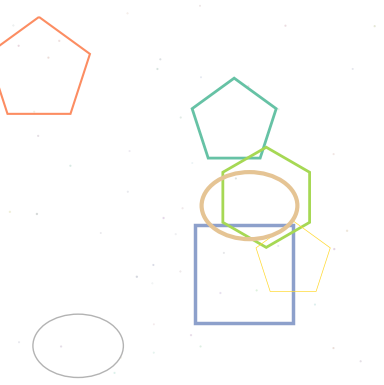[{"shape": "pentagon", "thickness": 2, "radius": 0.57, "center": [0.608, 0.682]}, {"shape": "pentagon", "thickness": 1.5, "radius": 0.7, "center": [0.101, 0.817]}, {"shape": "square", "thickness": 2.5, "radius": 0.64, "center": [0.633, 0.289]}, {"shape": "hexagon", "thickness": 2, "radius": 0.65, "center": [0.691, 0.488]}, {"shape": "pentagon", "thickness": 0.5, "radius": 0.51, "center": [0.761, 0.325]}, {"shape": "oval", "thickness": 3, "radius": 0.62, "center": [0.648, 0.466]}, {"shape": "oval", "thickness": 1, "radius": 0.59, "center": [0.203, 0.102]}]